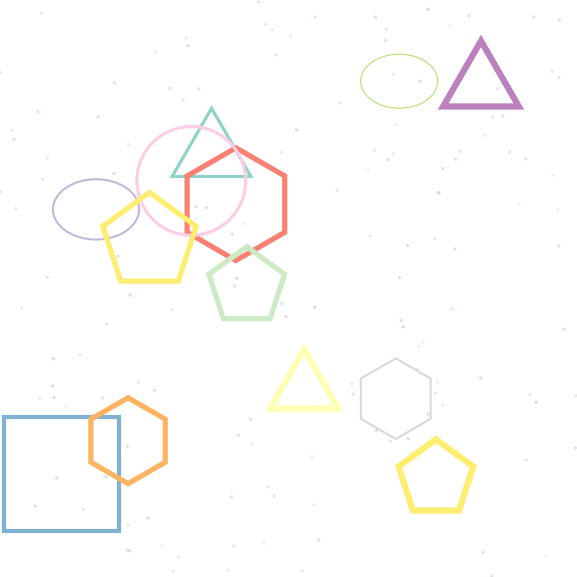[{"shape": "triangle", "thickness": 1.5, "radius": 0.39, "center": [0.366, 0.733]}, {"shape": "triangle", "thickness": 3, "radius": 0.34, "center": [0.527, 0.326]}, {"shape": "oval", "thickness": 1, "radius": 0.37, "center": [0.166, 0.637]}, {"shape": "hexagon", "thickness": 2.5, "radius": 0.49, "center": [0.409, 0.646]}, {"shape": "square", "thickness": 2, "radius": 0.5, "center": [0.106, 0.178]}, {"shape": "hexagon", "thickness": 2.5, "radius": 0.37, "center": [0.222, 0.236]}, {"shape": "oval", "thickness": 0.5, "radius": 0.33, "center": [0.691, 0.859]}, {"shape": "circle", "thickness": 1.5, "radius": 0.47, "center": [0.331, 0.686]}, {"shape": "hexagon", "thickness": 1, "radius": 0.35, "center": [0.685, 0.309]}, {"shape": "triangle", "thickness": 3, "radius": 0.38, "center": [0.833, 0.853]}, {"shape": "pentagon", "thickness": 2.5, "radius": 0.34, "center": [0.427, 0.503]}, {"shape": "pentagon", "thickness": 2.5, "radius": 0.42, "center": [0.259, 0.581]}, {"shape": "pentagon", "thickness": 3, "radius": 0.34, "center": [0.755, 0.17]}]